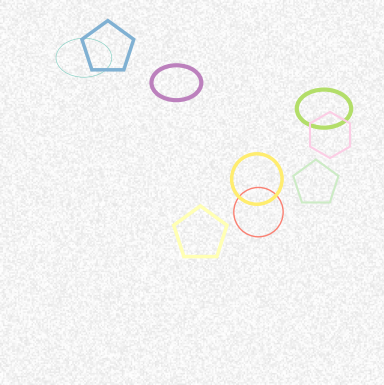[{"shape": "oval", "thickness": 0.5, "radius": 0.36, "center": [0.218, 0.85]}, {"shape": "pentagon", "thickness": 2.5, "radius": 0.36, "center": [0.52, 0.392]}, {"shape": "circle", "thickness": 1, "radius": 0.32, "center": [0.671, 0.449]}, {"shape": "pentagon", "thickness": 2.5, "radius": 0.35, "center": [0.28, 0.876]}, {"shape": "oval", "thickness": 3, "radius": 0.35, "center": [0.841, 0.718]}, {"shape": "hexagon", "thickness": 1.5, "radius": 0.3, "center": [0.857, 0.649]}, {"shape": "oval", "thickness": 3, "radius": 0.32, "center": [0.458, 0.785]}, {"shape": "pentagon", "thickness": 1.5, "radius": 0.31, "center": [0.82, 0.524]}, {"shape": "circle", "thickness": 2.5, "radius": 0.33, "center": [0.667, 0.535]}]